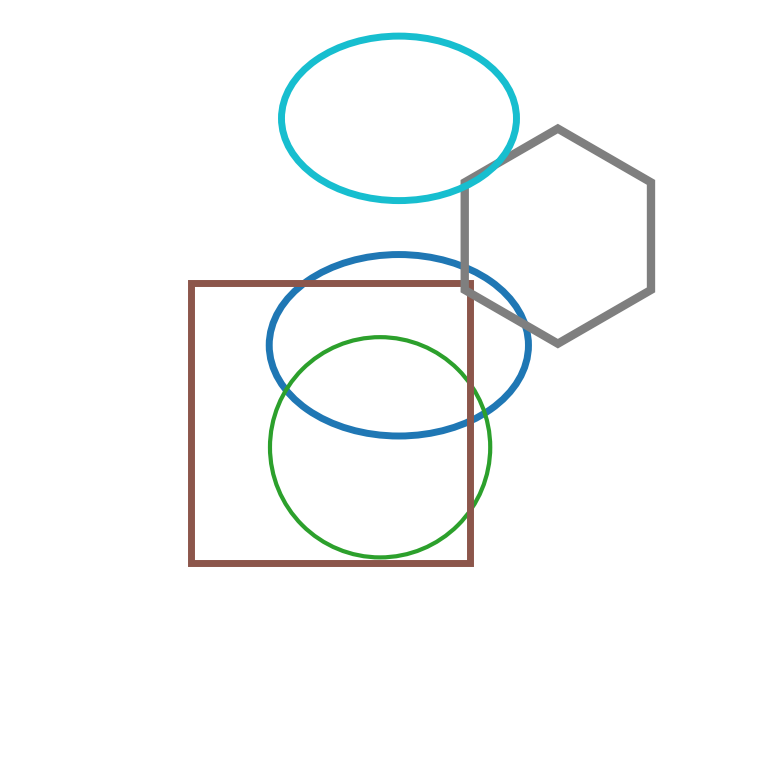[{"shape": "oval", "thickness": 2.5, "radius": 0.84, "center": [0.518, 0.552]}, {"shape": "circle", "thickness": 1.5, "radius": 0.72, "center": [0.494, 0.419]}, {"shape": "square", "thickness": 2.5, "radius": 0.91, "center": [0.429, 0.451]}, {"shape": "hexagon", "thickness": 3, "radius": 0.7, "center": [0.724, 0.693]}, {"shape": "oval", "thickness": 2.5, "radius": 0.76, "center": [0.518, 0.846]}]